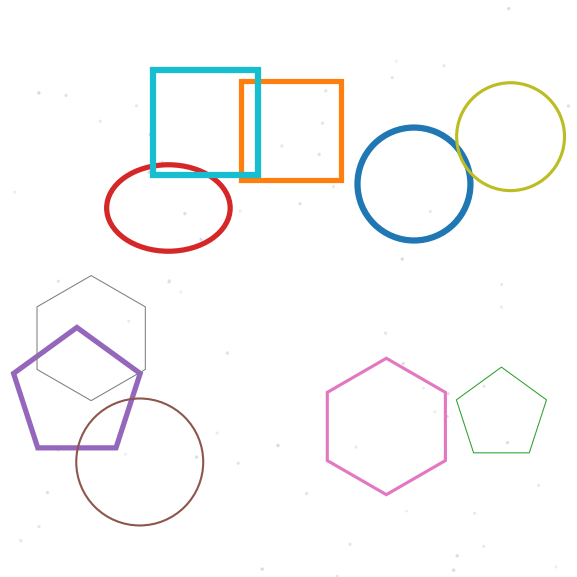[{"shape": "circle", "thickness": 3, "radius": 0.49, "center": [0.717, 0.68]}, {"shape": "square", "thickness": 2.5, "radius": 0.43, "center": [0.504, 0.773]}, {"shape": "pentagon", "thickness": 0.5, "radius": 0.41, "center": [0.868, 0.281]}, {"shape": "oval", "thickness": 2.5, "radius": 0.53, "center": [0.292, 0.639]}, {"shape": "pentagon", "thickness": 2.5, "radius": 0.58, "center": [0.133, 0.317]}, {"shape": "circle", "thickness": 1, "radius": 0.55, "center": [0.242, 0.199]}, {"shape": "hexagon", "thickness": 1.5, "radius": 0.59, "center": [0.669, 0.261]}, {"shape": "hexagon", "thickness": 0.5, "radius": 0.54, "center": [0.158, 0.414]}, {"shape": "circle", "thickness": 1.5, "radius": 0.47, "center": [0.884, 0.762]}, {"shape": "square", "thickness": 3, "radius": 0.45, "center": [0.356, 0.787]}]